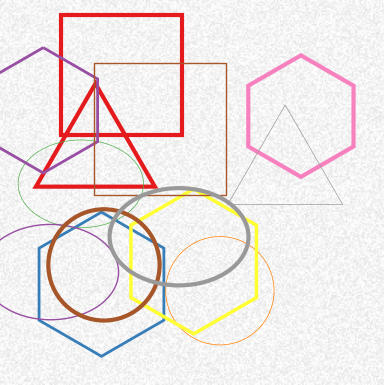[{"shape": "triangle", "thickness": 3, "radius": 0.89, "center": [0.248, 0.604]}, {"shape": "square", "thickness": 3, "radius": 0.78, "center": [0.315, 0.806]}, {"shape": "hexagon", "thickness": 2, "radius": 0.94, "center": [0.264, 0.262]}, {"shape": "oval", "thickness": 0.5, "radius": 0.81, "center": [0.21, 0.523]}, {"shape": "hexagon", "thickness": 2, "radius": 0.81, "center": [0.112, 0.713]}, {"shape": "oval", "thickness": 1, "radius": 0.88, "center": [0.131, 0.293]}, {"shape": "circle", "thickness": 0.5, "radius": 0.7, "center": [0.571, 0.245]}, {"shape": "hexagon", "thickness": 2.5, "radius": 0.94, "center": [0.503, 0.321]}, {"shape": "circle", "thickness": 3, "radius": 0.72, "center": [0.27, 0.312]}, {"shape": "square", "thickness": 1, "radius": 0.85, "center": [0.416, 0.664]}, {"shape": "hexagon", "thickness": 3, "radius": 0.79, "center": [0.782, 0.698]}, {"shape": "oval", "thickness": 3, "radius": 0.9, "center": [0.465, 0.385]}, {"shape": "triangle", "thickness": 0.5, "radius": 0.86, "center": [0.741, 0.555]}]